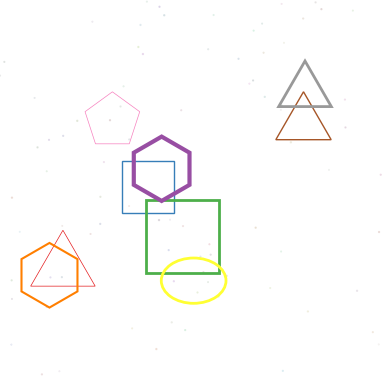[{"shape": "triangle", "thickness": 0.5, "radius": 0.48, "center": [0.163, 0.305]}, {"shape": "square", "thickness": 1, "radius": 0.34, "center": [0.385, 0.513]}, {"shape": "square", "thickness": 2, "radius": 0.47, "center": [0.474, 0.386]}, {"shape": "hexagon", "thickness": 3, "radius": 0.42, "center": [0.42, 0.562]}, {"shape": "hexagon", "thickness": 1.5, "radius": 0.42, "center": [0.129, 0.285]}, {"shape": "oval", "thickness": 2, "radius": 0.42, "center": [0.503, 0.271]}, {"shape": "triangle", "thickness": 1, "radius": 0.41, "center": [0.788, 0.679]}, {"shape": "pentagon", "thickness": 0.5, "radius": 0.37, "center": [0.292, 0.687]}, {"shape": "triangle", "thickness": 2, "radius": 0.39, "center": [0.792, 0.763]}]